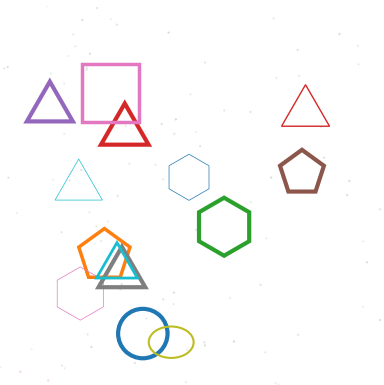[{"shape": "hexagon", "thickness": 0.5, "radius": 0.3, "center": [0.491, 0.54]}, {"shape": "circle", "thickness": 3, "radius": 0.32, "center": [0.371, 0.134]}, {"shape": "pentagon", "thickness": 2.5, "radius": 0.35, "center": [0.271, 0.336]}, {"shape": "hexagon", "thickness": 3, "radius": 0.38, "center": [0.582, 0.411]}, {"shape": "triangle", "thickness": 1, "radius": 0.36, "center": [0.794, 0.708]}, {"shape": "triangle", "thickness": 3, "radius": 0.36, "center": [0.324, 0.66]}, {"shape": "triangle", "thickness": 3, "radius": 0.34, "center": [0.129, 0.719]}, {"shape": "pentagon", "thickness": 3, "radius": 0.3, "center": [0.784, 0.551]}, {"shape": "hexagon", "thickness": 0.5, "radius": 0.35, "center": [0.208, 0.238]}, {"shape": "square", "thickness": 2.5, "radius": 0.37, "center": [0.288, 0.758]}, {"shape": "triangle", "thickness": 3, "radius": 0.35, "center": [0.317, 0.289]}, {"shape": "oval", "thickness": 1.5, "radius": 0.29, "center": [0.445, 0.111]}, {"shape": "triangle", "thickness": 2, "radius": 0.31, "center": [0.304, 0.308]}, {"shape": "triangle", "thickness": 0.5, "radius": 0.36, "center": [0.204, 0.516]}]